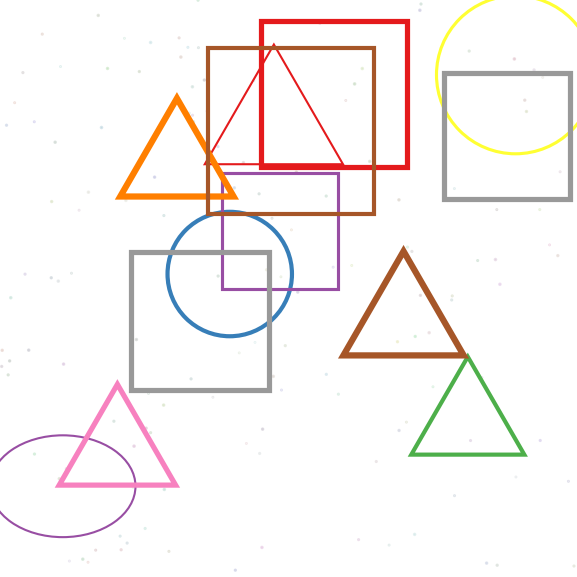[{"shape": "triangle", "thickness": 1, "radius": 0.69, "center": [0.474, 0.784]}, {"shape": "square", "thickness": 2.5, "radius": 0.63, "center": [0.578, 0.837]}, {"shape": "circle", "thickness": 2, "radius": 0.54, "center": [0.398, 0.525]}, {"shape": "triangle", "thickness": 2, "radius": 0.56, "center": [0.81, 0.268]}, {"shape": "oval", "thickness": 1, "radius": 0.63, "center": [0.109, 0.157]}, {"shape": "square", "thickness": 1.5, "radius": 0.5, "center": [0.485, 0.6]}, {"shape": "triangle", "thickness": 3, "radius": 0.57, "center": [0.306, 0.716]}, {"shape": "circle", "thickness": 1.5, "radius": 0.68, "center": [0.893, 0.87]}, {"shape": "triangle", "thickness": 3, "radius": 0.6, "center": [0.699, 0.444]}, {"shape": "square", "thickness": 2, "radius": 0.72, "center": [0.504, 0.773]}, {"shape": "triangle", "thickness": 2.5, "radius": 0.58, "center": [0.203, 0.217]}, {"shape": "square", "thickness": 2.5, "radius": 0.6, "center": [0.346, 0.443]}, {"shape": "square", "thickness": 2.5, "radius": 0.55, "center": [0.878, 0.764]}]